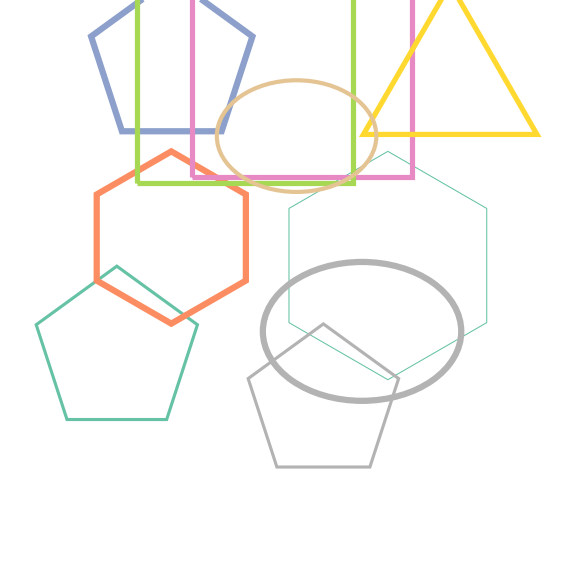[{"shape": "hexagon", "thickness": 0.5, "radius": 0.99, "center": [0.672, 0.539]}, {"shape": "pentagon", "thickness": 1.5, "radius": 0.73, "center": [0.202, 0.391]}, {"shape": "hexagon", "thickness": 3, "radius": 0.75, "center": [0.297, 0.588]}, {"shape": "pentagon", "thickness": 3, "radius": 0.73, "center": [0.297, 0.891]}, {"shape": "square", "thickness": 2.5, "radius": 0.96, "center": [0.523, 0.884]}, {"shape": "square", "thickness": 2.5, "radius": 0.93, "center": [0.424, 0.869]}, {"shape": "triangle", "thickness": 2.5, "radius": 0.87, "center": [0.78, 0.853]}, {"shape": "oval", "thickness": 2, "radius": 0.69, "center": [0.514, 0.763]}, {"shape": "pentagon", "thickness": 1.5, "radius": 0.68, "center": [0.56, 0.301]}, {"shape": "oval", "thickness": 3, "radius": 0.86, "center": [0.627, 0.425]}]